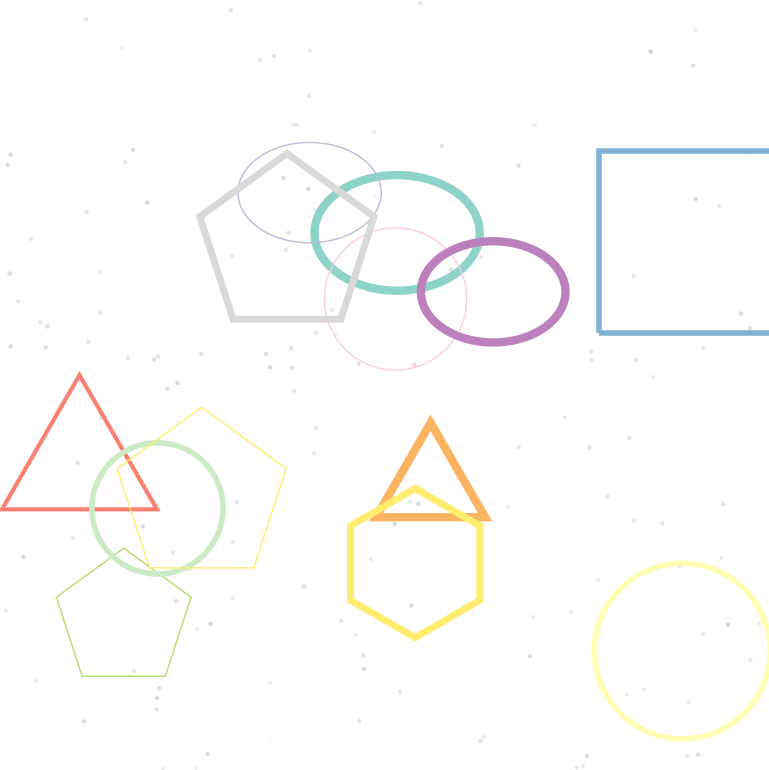[{"shape": "oval", "thickness": 3, "radius": 0.54, "center": [0.516, 0.698]}, {"shape": "circle", "thickness": 2, "radius": 0.57, "center": [0.886, 0.154]}, {"shape": "oval", "thickness": 0.5, "radius": 0.47, "center": [0.402, 0.75]}, {"shape": "triangle", "thickness": 1.5, "radius": 0.58, "center": [0.103, 0.397]}, {"shape": "square", "thickness": 2, "radius": 0.59, "center": [0.896, 0.686]}, {"shape": "triangle", "thickness": 3, "radius": 0.41, "center": [0.559, 0.369]}, {"shape": "pentagon", "thickness": 0.5, "radius": 0.46, "center": [0.161, 0.196]}, {"shape": "circle", "thickness": 0.5, "radius": 0.46, "center": [0.514, 0.612]}, {"shape": "pentagon", "thickness": 2.5, "radius": 0.6, "center": [0.373, 0.682]}, {"shape": "oval", "thickness": 3, "radius": 0.47, "center": [0.64, 0.621]}, {"shape": "circle", "thickness": 2, "radius": 0.43, "center": [0.205, 0.34]}, {"shape": "pentagon", "thickness": 0.5, "radius": 0.58, "center": [0.262, 0.356]}, {"shape": "hexagon", "thickness": 2.5, "radius": 0.48, "center": [0.539, 0.269]}]